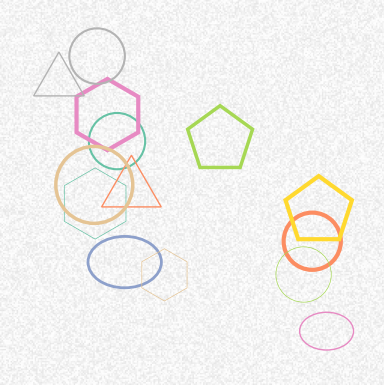[{"shape": "circle", "thickness": 1.5, "radius": 0.37, "center": [0.304, 0.633]}, {"shape": "hexagon", "thickness": 0.5, "radius": 0.46, "center": [0.247, 0.471]}, {"shape": "triangle", "thickness": 1, "radius": 0.45, "center": [0.341, 0.507]}, {"shape": "circle", "thickness": 3, "radius": 0.37, "center": [0.811, 0.373]}, {"shape": "oval", "thickness": 2, "radius": 0.48, "center": [0.324, 0.319]}, {"shape": "hexagon", "thickness": 3, "radius": 0.46, "center": [0.279, 0.702]}, {"shape": "oval", "thickness": 1, "radius": 0.35, "center": [0.848, 0.14]}, {"shape": "pentagon", "thickness": 2.5, "radius": 0.44, "center": [0.572, 0.637]}, {"shape": "circle", "thickness": 0.5, "radius": 0.36, "center": [0.789, 0.287]}, {"shape": "pentagon", "thickness": 3, "radius": 0.45, "center": [0.828, 0.452]}, {"shape": "hexagon", "thickness": 0.5, "radius": 0.34, "center": [0.427, 0.286]}, {"shape": "circle", "thickness": 2.5, "radius": 0.5, "center": [0.245, 0.52]}, {"shape": "circle", "thickness": 1.5, "radius": 0.36, "center": [0.252, 0.854]}, {"shape": "triangle", "thickness": 1, "radius": 0.38, "center": [0.153, 0.789]}]